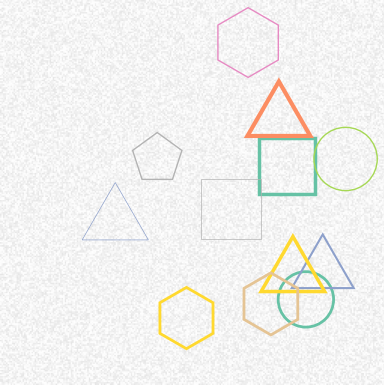[{"shape": "square", "thickness": 2.5, "radius": 0.36, "center": [0.746, 0.568]}, {"shape": "circle", "thickness": 2, "radius": 0.36, "center": [0.794, 0.222]}, {"shape": "triangle", "thickness": 3, "radius": 0.47, "center": [0.724, 0.694]}, {"shape": "triangle", "thickness": 1.5, "radius": 0.46, "center": [0.838, 0.298]}, {"shape": "triangle", "thickness": 0.5, "radius": 0.5, "center": [0.299, 0.427]}, {"shape": "hexagon", "thickness": 1, "radius": 0.45, "center": [0.644, 0.89]}, {"shape": "circle", "thickness": 1, "radius": 0.41, "center": [0.898, 0.587]}, {"shape": "triangle", "thickness": 2.5, "radius": 0.48, "center": [0.761, 0.29]}, {"shape": "hexagon", "thickness": 2, "radius": 0.4, "center": [0.484, 0.174]}, {"shape": "hexagon", "thickness": 2, "radius": 0.4, "center": [0.704, 0.211]}, {"shape": "square", "thickness": 0.5, "radius": 0.39, "center": [0.601, 0.457]}, {"shape": "pentagon", "thickness": 1, "radius": 0.34, "center": [0.408, 0.588]}]